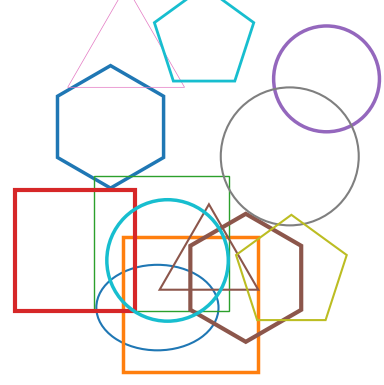[{"shape": "hexagon", "thickness": 2.5, "radius": 0.8, "center": [0.287, 0.67]}, {"shape": "oval", "thickness": 1.5, "radius": 0.79, "center": [0.409, 0.201]}, {"shape": "square", "thickness": 2.5, "radius": 0.88, "center": [0.494, 0.209]}, {"shape": "square", "thickness": 1, "radius": 0.88, "center": [0.419, 0.367]}, {"shape": "square", "thickness": 3, "radius": 0.78, "center": [0.195, 0.35]}, {"shape": "circle", "thickness": 2.5, "radius": 0.69, "center": [0.848, 0.795]}, {"shape": "triangle", "thickness": 1.5, "radius": 0.74, "center": [0.543, 0.321]}, {"shape": "hexagon", "thickness": 3, "radius": 0.83, "center": [0.638, 0.278]}, {"shape": "triangle", "thickness": 0.5, "radius": 0.88, "center": [0.328, 0.861]}, {"shape": "circle", "thickness": 1.5, "radius": 0.9, "center": [0.753, 0.594]}, {"shape": "pentagon", "thickness": 1.5, "radius": 0.76, "center": [0.757, 0.291]}, {"shape": "circle", "thickness": 2.5, "radius": 0.79, "center": [0.435, 0.324]}, {"shape": "pentagon", "thickness": 2, "radius": 0.68, "center": [0.53, 0.899]}]